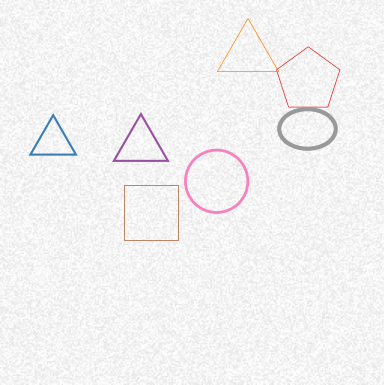[{"shape": "pentagon", "thickness": 0.5, "radius": 0.43, "center": [0.801, 0.792]}, {"shape": "triangle", "thickness": 1.5, "radius": 0.34, "center": [0.138, 0.633]}, {"shape": "triangle", "thickness": 1.5, "radius": 0.41, "center": [0.366, 0.623]}, {"shape": "triangle", "thickness": 0.5, "radius": 0.46, "center": [0.644, 0.86]}, {"shape": "square", "thickness": 0.5, "radius": 0.36, "center": [0.392, 0.448]}, {"shape": "circle", "thickness": 2, "radius": 0.41, "center": [0.563, 0.529]}, {"shape": "oval", "thickness": 3, "radius": 0.37, "center": [0.799, 0.665]}]